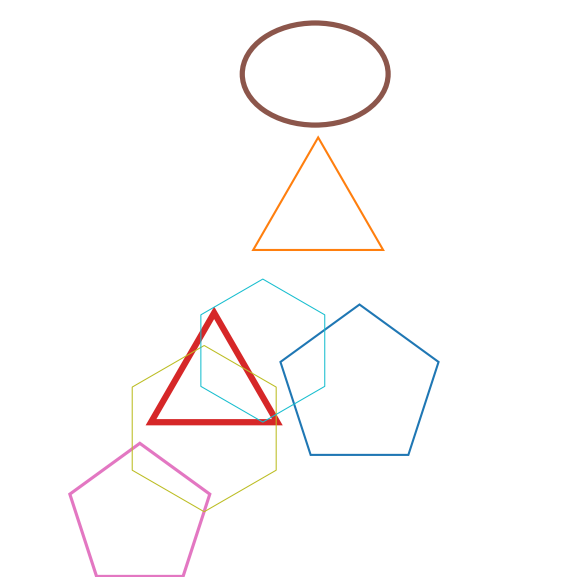[{"shape": "pentagon", "thickness": 1, "radius": 0.72, "center": [0.623, 0.328]}, {"shape": "triangle", "thickness": 1, "radius": 0.65, "center": [0.551, 0.631]}, {"shape": "triangle", "thickness": 3, "radius": 0.63, "center": [0.371, 0.331]}, {"shape": "oval", "thickness": 2.5, "radius": 0.63, "center": [0.546, 0.871]}, {"shape": "pentagon", "thickness": 1.5, "radius": 0.64, "center": [0.242, 0.104]}, {"shape": "hexagon", "thickness": 0.5, "radius": 0.72, "center": [0.354, 0.257]}, {"shape": "hexagon", "thickness": 0.5, "radius": 0.62, "center": [0.455, 0.392]}]